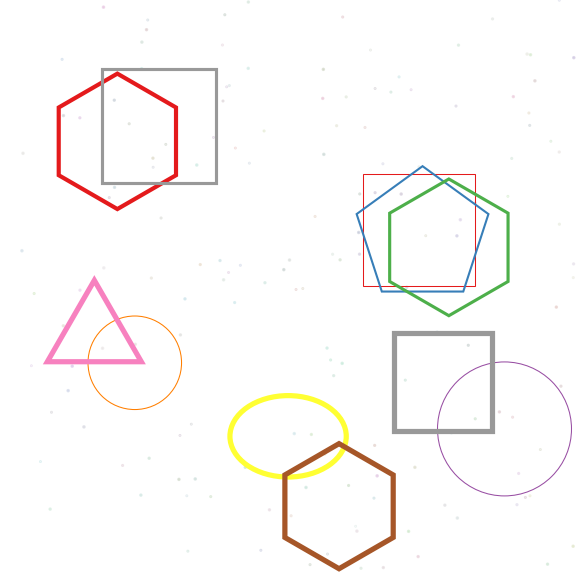[{"shape": "square", "thickness": 0.5, "radius": 0.48, "center": [0.726, 0.601]}, {"shape": "hexagon", "thickness": 2, "radius": 0.59, "center": [0.203, 0.754]}, {"shape": "pentagon", "thickness": 1, "radius": 0.6, "center": [0.732, 0.591]}, {"shape": "hexagon", "thickness": 1.5, "radius": 0.59, "center": [0.777, 0.571]}, {"shape": "circle", "thickness": 0.5, "radius": 0.58, "center": [0.874, 0.256]}, {"shape": "circle", "thickness": 0.5, "radius": 0.4, "center": [0.233, 0.371]}, {"shape": "oval", "thickness": 2.5, "radius": 0.5, "center": [0.499, 0.244]}, {"shape": "hexagon", "thickness": 2.5, "radius": 0.54, "center": [0.587, 0.123]}, {"shape": "triangle", "thickness": 2.5, "radius": 0.47, "center": [0.163, 0.42]}, {"shape": "square", "thickness": 1.5, "radius": 0.49, "center": [0.275, 0.781]}, {"shape": "square", "thickness": 2.5, "radius": 0.43, "center": [0.767, 0.338]}]